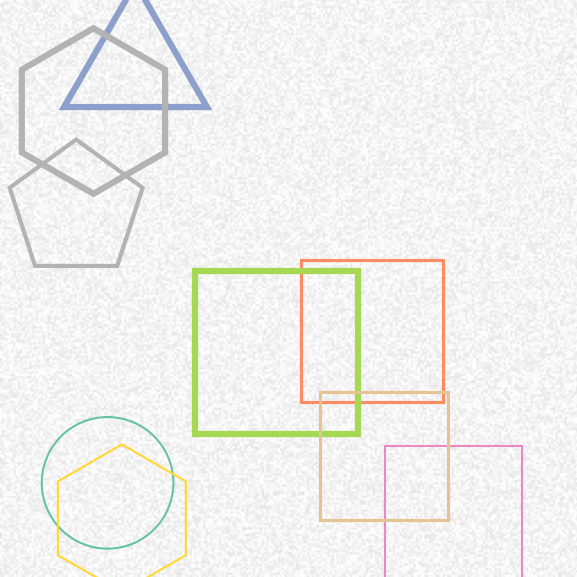[{"shape": "circle", "thickness": 1, "radius": 0.57, "center": [0.186, 0.163]}, {"shape": "square", "thickness": 1.5, "radius": 0.62, "center": [0.644, 0.426]}, {"shape": "triangle", "thickness": 3, "radius": 0.71, "center": [0.235, 0.885]}, {"shape": "square", "thickness": 1, "radius": 0.59, "center": [0.785, 0.108]}, {"shape": "square", "thickness": 3, "radius": 0.71, "center": [0.479, 0.389]}, {"shape": "hexagon", "thickness": 1, "radius": 0.64, "center": [0.211, 0.102]}, {"shape": "square", "thickness": 1.5, "radius": 0.55, "center": [0.665, 0.21]}, {"shape": "pentagon", "thickness": 2, "radius": 0.61, "center": [0.132, 0.637]}, {"shape": "hexagon", "thickness": 3, "radius": 0.72, "center": [0.162, 0.807]}]